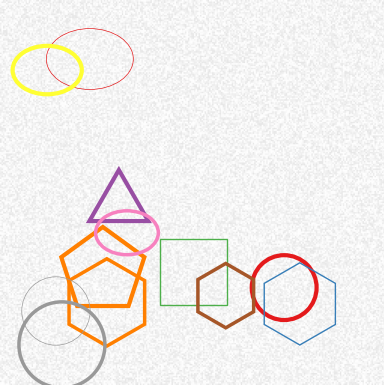[{"shape": "oval", "thickness": 0.5, "radius": 0.56, "center": [0.233, 0.847]}, {"shape": "circle", "thickness": 3, "radius": 0.42, "center": [0.738, 0.253]}, {"shape": "hexagon", "thickness": 1, "radius": 0.53, "center": [0.779, 0.211]}, {"shape": "square", "thickness": 1, "radius": 0.43, "center": [0.503, 0.294]}, {"shape": "triangle", "thickness": 3, "radius": 0.44, "center": [0.309, 0.47]}, {"shape": "pentagon", "thickness": 3, "radius": 0.57, "center": [0.267, 0.297]}, {"shape": "hexagon", "thickness": 2.5, "radius": 0.57, "center": [0.278, 0.214]}, {"shape": "oval", "thickness": 3, "radius": 0.45, "center": [0.123, 0.818]}, {"shape": "hexagon", "thickness": 2.5, "radius": 0.42, "center": [0.586, 0.232]}, {"shape": "oval", "thickness": 2.5, "radius": 0.41, "center": [0.33, 0.395]}, {"shape": "circle", "thickness": 0.5, "radius": 0.44, "center": [0.145, 0.192]}, {"shape": "circle", "thickness": 2.5, "radius": 0.56, "center": [0.161, 0.104]}]